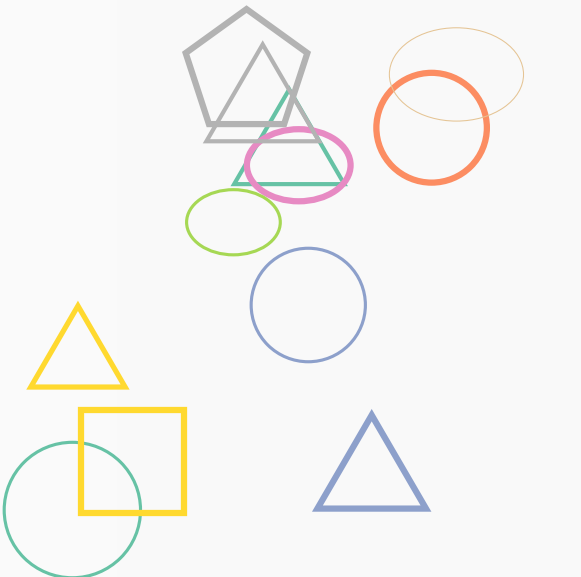[{"shape": "circle", "thickness": 1.5, "radius": 0.59, "center": [0.124, 0.116]}, {"shape": "triangle", "thickness": 2, "radius": 0.55, "center": [0.498, 0.735]}, {"shape": "circle", "thickness": 3, "radius": 0.48, "center": [0.743, 0.778]}, {"shape": "triangle", "thickness": 3, "radius": 0.54, "center": [0.639, 0.172]}, {"shape": "circle", "thickness": 1.5, "radius": 0.49, "center": [0.53, 0.471]}, {"shape": "oval", "thickness": 3, "radius": 0.45, "center": [0.514, 0.713]}, {"shape": "oval", "thickness": 1.5, "radius": 0.4, "center": [0.402, 0.614]}, {"shape": "triangle", "thickness": 2.5, "radius": 0.47, "center": [0.134, 0.376]}, {"shape": "square", "thickness": 3, "radius": 0.45, "center": [0.228, 0.2]}, {"shape": "oval", "thickness": 0.5, "radius": 0.58, "center": [0.785, 0.87]}, {"shape": "pentagon", "thickness": 3, "radius": 0.55, "center": [0.424, 0.873]}, {"shape": "triangle", "thickness": 2, "radius": 0.56, "center": [0.452, 0.81]}]